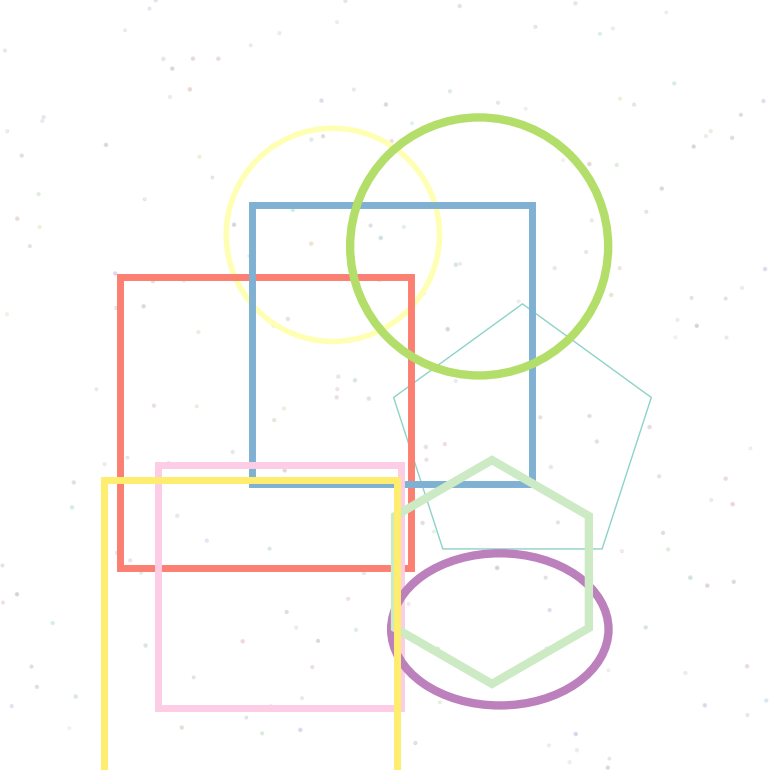[{"shape": "pentagon", "thickness": 0.5, "radius": 0.88, "center": [0.679, 0.429]}, {"shape": "circle", "thickness": 2, "radius": 0.69, "center": [0.432, 0.695]}, {"shape": "square", "thickness": 2.5, "radius": 0.94, "center": [0.345, 0.451]}, {"shape": "square", "thickness": 2.5, "radius": 0.91, "center": [0.509, 0.553]}, {"shape": "circle", "thickness": 3, "radius": 0.84, "center": [0.622, 0.68]}, {"shape": "square", "thickness": 2.5, "radius": 0.79, "center": [0.363, 0.239]}, {"shape": "oval", "thickness": 3, "radius": 0.71, "center": [0.649, 0.183]}, {"shape": "hexagon", "thickness": 3, "radius": 0.73, "center": [0.639, 0.257]}, {"shape": "square", "thickness": 2.5, "radius": 0.95, "center": [0.326, 0.187]}]